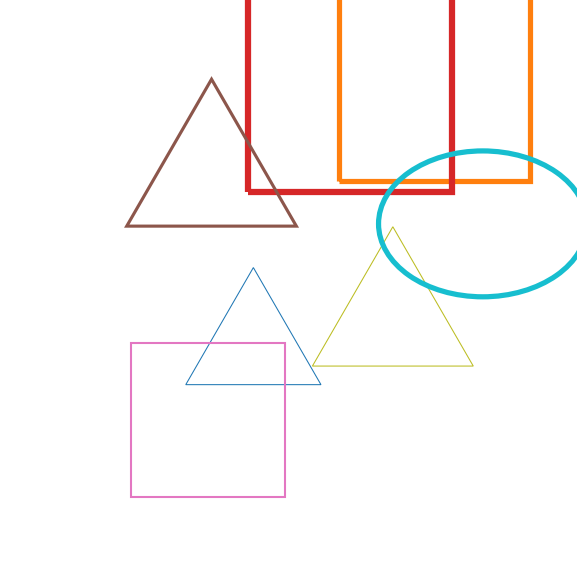[{"shape": "triangle", "thickness": 0.5, "radius": 0.68, "center": [0.439, 0.401]}, {"shape": "square", "thickness": 2.5, "radius": 0.83, "center": [0.752, 0.851]}, {"shape": "square", "thickness": 3, "radius": 0.88, "center": [0.606, 0.843]}, {"shape": "triangle", "thickness": 1.5, "radius": 0.85, "center": [0.366, 0.692]}, {"shape": "square", "thickness": 1, "radius": 0.67, "center": [0.36, 0.272]}, {"shape": "triangle", "thickness": 0.5, "radius": 0.8, "center": [0.68, 0.446]}, {"shape": "oval", "thickness": 2.5, "radius": 0.9, "center": [0.836, 0.611]}]